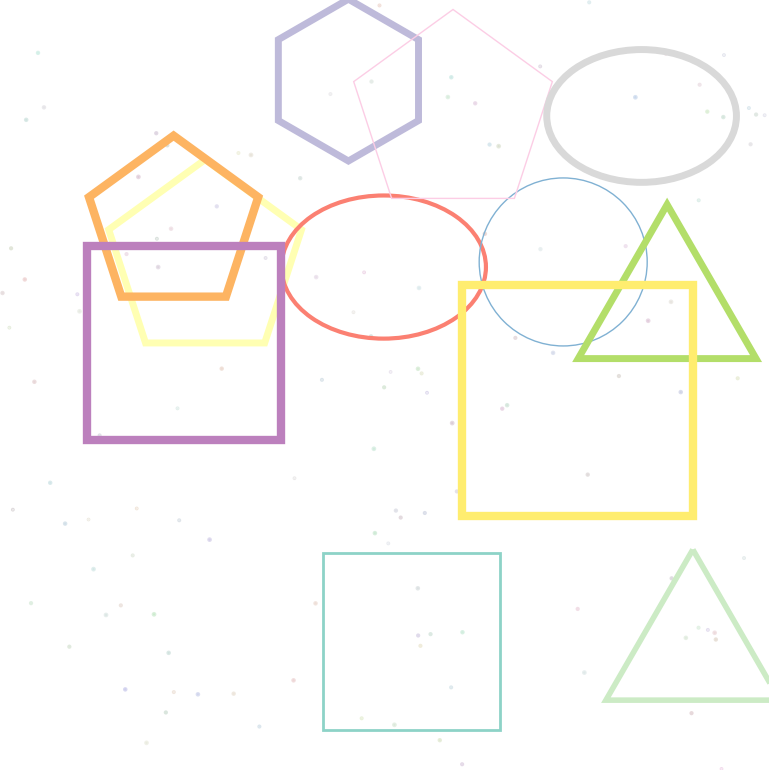[{"shape": "square", "thickness": 1, "radius": 0.57, "center": [0.535, 0.166]}, {"shape": "pentagon", "thickness": 2.5, "radius": 0.66, "center": [0.266, 0.661]}, {"shape": "hexagon", "thickness": 2.5, "radius": 0.53, "center": [0.452, 0.896]}, {"shape": "oval", "thickness": 1.5, "radius": 0.66, "center": [0.498, 0.653]}, {"shape": "circle", "thickness": 0.5, "radius": 0.55, "center": [0.731, 0.66]}, {"shape": "pentagon", "thickness": 3, "radius": 0.58, "center": [0.225, 0.708]}, {"shape": "triangle", "thickness": 2.5, "radius": 0.67, "center": [0.866, 0.601]}, {"shape": "pentagon", "thickness": 0.5, "radius": 0.68, "center": [0.588, 0.852]}, {"shape": "oval", "thickness": 2.5, "radius": 0.62, "center": [0.833, 0.849]}, {"shape": "square", "thickness": 3, "radius": 0.63, "center": [0.239, 0.555]}, {"shape": "triangle", "thickness": 2, "radius": 0.65, "center": [0.9, 0.156]}, {"shape": "square", "thickness": 3, "radius": 0.75, "center": [0.75, 0.48]}]